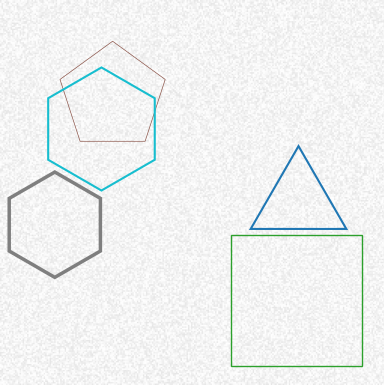[{"shape": "triangle", "thickness": 1.5, "radius": 0.72, "center": [0.775, 0.477]}, {"shape": "square", "thickness": 1, "radius": 0.85, "center": [0.77, 0.22]}, {"shape": "pentagon", "thickness": 0.5, "radius": 0.72, "center": [0.292, 0.749]}, {"shape": "hexagon", "thickness": 2.5, "radius": 0.68, "center": [0.142, 0.416]}, {"shape": "hexagon", "thickness": 1.5, "radius": 0.8, "center": [0.264, 0.665]}]